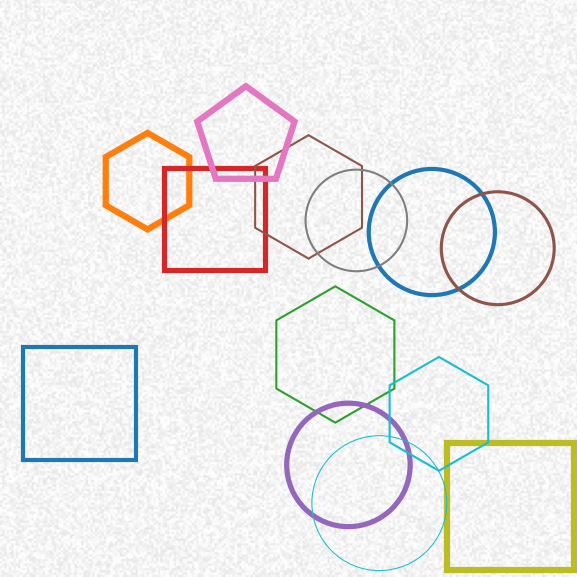[{"shape": "circle", "thickness": 2, "radius": 0.55, "center": [0.748, 0.597]}, {"shape": "square", "thickness": 2, "radius": 0.49, "center": [0.137, 0.301]}, {"shape": "hexagon", "thickness": 3, "radius": 0.42, "center": [0.255, 0.685]}, {"shape": "hexagon", "thickness": 1, "radius": 0.59, "center": [0.581, 0.385]}, {"shape": "square", "thickness": 2.5, "radius": 0.44, "center": [0.371, 0.62]}, {"shape": "circle", "thickness": 2.5, "radius": 0.53, "center": [0.603, 0.194]}, {"shape": "hexagon", "thickness": 1, "radius": 0.53, "center": [0.534, 0.658]}, {"shape": "circle", "thickness": 1.5, "radius": 0.49, "center": [0.862, 0.569]}, {"shape": "pentagon", "thickness": 3, "radius": 0.44, "center": [0.426, 0.761]}, {"shape": "circle", "thickness": 1, "radius": 0.44, "center": [0.617, 0.617]}, {"shape": "square", "thickness": 3, "radius": 0.55, "center": [0.884, 0.122]}, {"shape": "circle", "thickness": 0.5, "radius": 0.58, "center": [0.657, 0.128]}, {"shape": "hexagon", "thickness": 1, "radius": 0.49, "center": [0.76, 0.282]}]